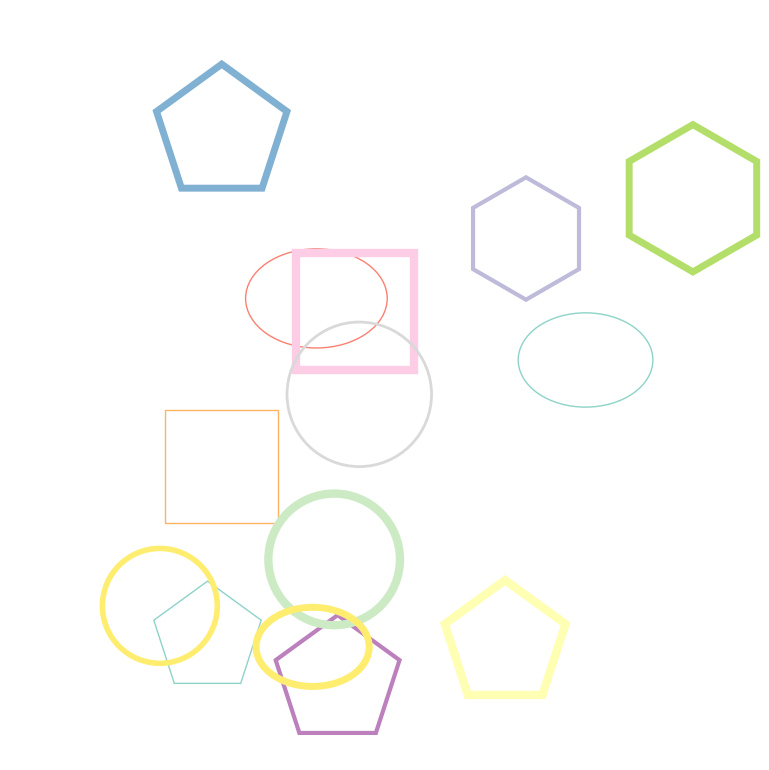[{"shape": "oval", "thickness": 0.5, "radius": 0.44, "center": [0.76, 0.532]}, {"shape": "pentagon", "thickness": 0.5, "radius": 0.37, "center": [0.269, 0.172]}, {"shape": "pentagon", "thickness": 3, "radius": 0.41, "center": [0.656, 0.164]}, {"shape": "hexagon", "thickness": 1.5, "radius": 0.4, "center": [0.683, 0.69]}, {"shape": "oval", "thickness": 0.5, "radius": 0.46, "center": [0.411, 0.612]}, {"shape": "pentagon", "thickness": 2.5, "radius": 0.45, "center": [0.288, 0.828]}, {"shape": "square", "thickness": 0.5, "radius": 0.37, "center": [0.288, 0.394]}, {"shape": "hexagon", "thickness": 2.5, "radius": 0.48, "center": [0.9, 0.743]}, {"shape": "square", "thickness": 3, "radius": 0.38, "center": [0.461, 0.595]}, {"shape": "circle", "thickness": 1, "radius": 0.47, "center": [0.467, 0.488]}, {"shape": "pentagon", "thickness": 1.5, "radius": 0.42, "center": [0.438, 0.117]}, {"shape": "circle", "thickness": 3, "radius": 0.43, "center": [0.434, 0.274]}, {"shape": "circle", "thickness": 2, "radius": 0.37, "center": [0.208, 0.213]}, {"shape": "oval", "thickness": 2.5, "radius": 0.37, "center": [0.406, 0.16]}]